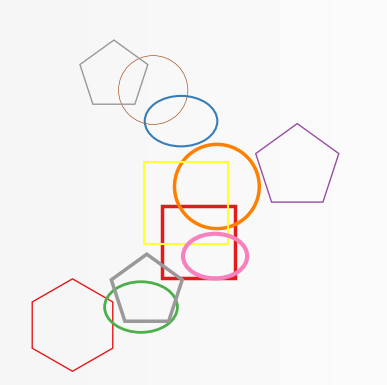[{"shape": "square", "thickness": 2.5, "radius": 0.47, "center": [0.513, 0.372]}, {"shape": "hexagon", "thickness": 1, "radius": 0.6, "center": [0.187, 0.156]}, {"shape": "oval", "thickness": 1.5, "radius": 0.47, "center": [0.467, 0.685]}, {"shape": "oval", "thickness": 2, "radius": 0.47, "center": [0.364, 0.202]}, {"shape": "pentagon", "thickness": 1, "radius": 0.56, "center": [0.767, 0.566]}, {"shape": "circle", "thickness": 2.5, "radius": 0.55, "center": [0.56, 0.516]}, {"shape": "square", "thickness": 1.5, "radius": 0.54, "center": [0.48, 0.473]}, {"shape": "circle", "thickness": 0.5, "radius": 0.45, "center": [0.395, 0.766]}, {"shape": "oval", "thickness": 3, "radius": 0.41, "center": [0.555, 0.335]}, {"shape": "pentagon", "thickness": 2.5, "radius": 0.48, "center": [0.379, 0.243]}, {"shape": "pentagon", "thickness": 1, "radius": 0.46, "center": [0.294, 0.804]}]